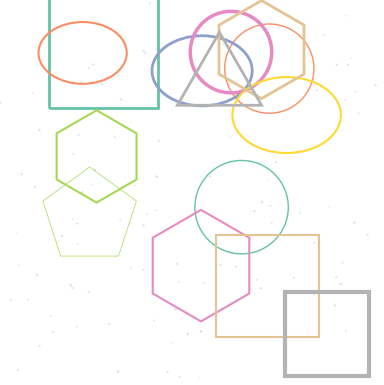[{"shape": "square", "thickness": 2, "radius": 0.71, "center": [0.27, 0.862]}, {"shape": "circle", "thickness": 1, "radius": 0.61, "center": [0.628, 0.462]}, {"shape": "circle", "thickness": 1, "radius": 0.58, "center": [0.7, 0.822]}, {"shape": "oval", "thickness": 1.5, "radius": 0.57, "center": [0.215, 0.863]}, {"shape": "oval", "thickness": 2, "radius": 0.65, "center": [0.525, 0.816]}, {"shape": "circle", "thickness": 2.5, "radius": 0.53, "center": [0.6, 0.865]}, {"shape": "hexagon", "thickness": 1.5, "radius": 0.72, "center": [0.522, 0.31]}, {"shape": "hexagon", "thickness": 1.5, "radius": 0.6, "center": [0.251, 0.594]}, {"shape": "pentagon", "thickness": 0.5, "radius": 0.64, "center": [0.233, 0.438]}, {"shape": "oval", "thickness": 1.5, "radius": 0.7, "center": [0.744, 0.701]}, {"shape": "square", "thickness": 1.5, "radius": 0.66, "center": [0.695, 0.257]}, {"shape": "hexagon", "thickness": 2, "radius": 0.64, "center": [0.679, 0.871]}, {"shape": "square", "thickness": 3, "radius": 0.55, "center": [0.85, 0.131]}, {"shape": "triangle", "thickness": 2, "radius": 0.63, "center": [0.57, 0.79]}]